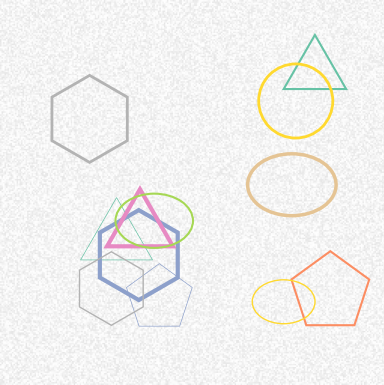[{"shape": "triangle", "thickness": 0.5, "radius": 0.54, "center": [0.303, 0.379]}, {"shape": "triangle", "thickness": 1.5, "radius": 0.47, "center": [0.818, 0.816]}, {"shape": "pentagon", "thickness": 1.5, "radius": 0.53, "center": [0.858, 0.241]}, {"shape": "hexagon", "thickness": 3, "radius": 0.58, "center": [0.361, 0.337]}, {"shape": "pentagon", "thickness": 0.5, "radius": 0.45, "center": [0.414, 0.225]}, {"shape": "triangle", "thickness": 3, "radius": 0.49, "center": [0.364, 0.41]}, {"shape": "oval", "thickness": 1.5, "radius": 0.5, "center": [0.401, 0.427]}, {"shape": "oval", "thickness": 1, "radius": 0.41, "center": [0.737, 0.216]}, {"shape": "circle", "thickness": 2, "radius": 0.48, "center": [0.768, 0.738]}, {"shape": "oval", "thickness": 2.5, "radius": 0.57, "center": [0.758, 0.52]}, {"shape": "hexagon", "thickness": 2, "radius": 0.57, "center": [0.233, 0.691]}, {"shape": "hexagon", "thickness": 1, "radius": 0.48, "center": [0.289, 0.251]}]